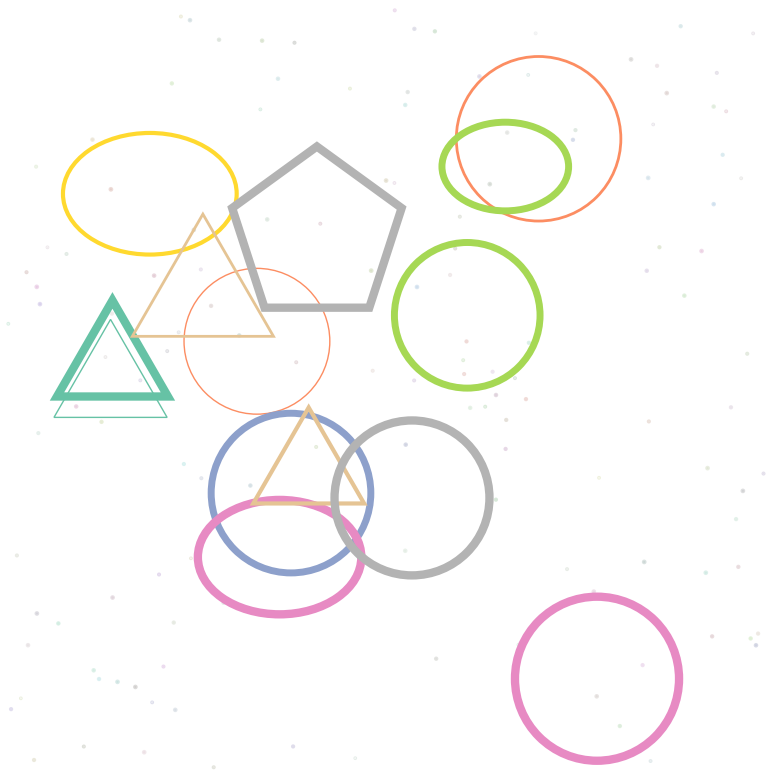[{"shape": "triangle", "thickness": 0.5, "radius": 0.42, "center": [0.144, 0.5]}, {"shape": "triangle", "thickness": 3, "radius": 0.42, "center": [0.146, 0.527]}, {"shape": "circle", "thickness": 0.5, "radius": 0.47, "center": [0.334, 0.557]}, {"shape": "circle", "thickness": 1, "radius": 0.53, "center": [0.699, 0.82]}, {"shape": "circle", "thickness": 2.5, "radius": 0.52, "center": [0.378, 0.36]}, {"shape": "circle", "thickness": 3, "radius": 0.53, "center": [0.775, 0.119]}, {"shape": "oval", "thickness": 3, "radius": 0.53, "center": [0.363, 0.276]}, {"shape": "oval", "thickness": 2.5, "radius": 0.41, "center": [0.656, 0.784]}, {"shape": "circle", "thickness": 2.5, "radius": 0.47, "center": [0.607, 0.591]}, {"shape": "oval", "thickness": 1.5, "radius": 0.56, "center": [0.195, 0.748]}, {"shape": "triangle", "thickness": 1.5, "radius": 0.42, "center": [0.401, 0.388]}, {"shape": "triangle", "thickness": 1, "radius": 0.53, "center": [0.263, 0.616]}, {"shape": "circle", "thickness": 3, "radius": 0.5, "center": [0.535, 0.353]}, {"shape": "pentagon", "thickness": 3, "radius": 0.58, "center": [0.412, 0.694]}]